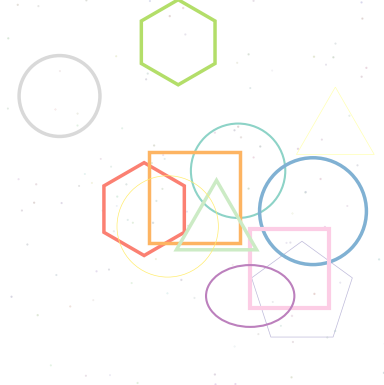[{"shape": "circle", "thickness": 1.5, "radius": 0.61, "center": [0.618, 0.556]}, {"shape": "triangle", "thickness": 0.5, "radius": 0.58, "center": [0.871, 0.657]}, {"shape": "pentagon", "thickness": 0.5, "radius": 0.69, "center": [0.784, 0.236]}, {"shape": "hexagon", "thickness": 2.5, "radius": 0.6, "center": [0.374, 0.457]}, {"shape": "circle", "thickness": 2.5, "radius": 0.69, "center": [0.813, 0.452]}, {"shape": "square", "thickness": 2.5, "radius": 0.59, "center": [0.506, 0.487]}, {"shape": "hexagon", "thickness": 2.5, "radius": 0.55, "center": [0.463, 0.89]}, {"shape": "square", "thickness": 3, "radius": 0.51, "center": [0.753, 0.303]}, {"shape": "circle", "thickness": 2.5, "radius": 0.53, "center": [0.155, 0.751]}, {"shape": "oval", "thickness": 1.5, "radius": 0.57, "center": [0.65, 0.231]}, {"shape": "triangle", "thickness": 2.5, "radius": 0.6, "center": [0.562, 0.411]}, {"shape": "circle", "thickness": 0.5, "radius": 0.66, "center": [0.436, 0.412]}]